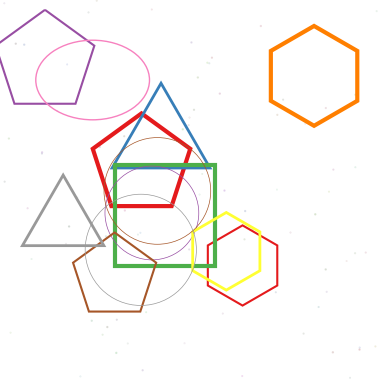[{"shape": "pentagon", "thickness": 3, "radius": 0.67, "center": [0.368, 0.572]}, {"shape": "hexagon", "thickness": 1.5, "radius": 0.52, "center": [0.63, 0.31]}, {"shape": "triangle", "thickness": 2, "radius": 0.73, "center": [0.418, 0.637]}, {"shape": "square", "thickness": 3, "radius": 0.65, "center": [0.429, 0.439]}, {"shape": "circle", "thickness": 0.5, "radius": 0.61, "center": [0.394, 0.447]}, {"shape": "pentagon", "thickness": 1.5, "radius": 0.67, "center": [0.117, 0.84]}, {"shape": "hexagon", "thickness": 3, "radius": 0.65, "center": [0.816, 0.803]}, {"shape": "hexagon", "thickness": 2, "radius": 0.5, "center": [0.588, 0.347]}, {"shape": "pentagon", "thickness": 1.5, "radius": 0.57, "center": [0.298, 0.283]}, {"shape": "circle", "thickness": 0.5, "radius": 0.69, "center": [0.409, 0.504]}, {"shape": "oval", "thickness": 1, "radius": 0.74, "center": [0.241, 0.792]}, {"shape": "circle", "thickness": 0.5, "radius": 0.72, "center": [0.366, 0.351]}, {"shape": "triangle", "thickness": 2, "radius": 0.61, "center": [0.164, 0.423]}]